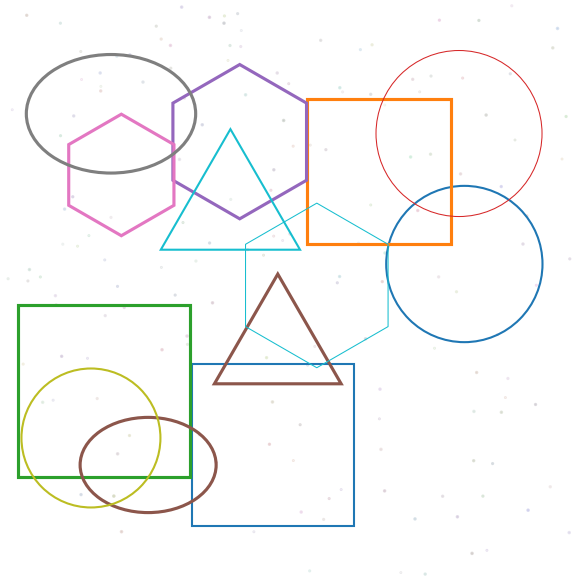[{"shape": "circle", "thickness": 1, "radius": 0.68, "center": [0.804, 0.542]}, {"shape": "square", "thickness": 1, "radius": 0.7, "center": [0.472, 0.229]}, {"shape": "square", "thickness": 1.5, "radius": 0.63, "center": [0.656, 0.702]}, {"shape": "square", "thickness": 1.5, "radius": 0.74, "center": [0.181, 0.322]}, {"shape": "circle", "thickness": 0.5, "radius": 0.72, "center": [0.795, 0.768]}, {"shape": "hexagon", "thickness": 1.5, "radius": 0.67, "center": [0.415, 0.754]}, {"shape": "oval", "thickness": 1.5, "radius": 0.59, "center": [0.256, 0.194]}, {"shape": "triangle", "thickness": 1.5, "radius": 0.63, "center": [0.481, 0.398]}, {"shape": "hexagon", "thickness": 1.5, "radius": 0.53, "center": [0.21, 0.696]}, {"shape": "oval", "thickness": 1.5, "radius": 0.73, "center": [0.192, 0.802]}, {"shape": "circle", "thickness": 1, "radius": 0.6, "center": [0.157, 0.241]}, {"shape": "hexagon", "thickness": 0.5, "radius": 0.71, "center": [0.549, 0.505]}, {"shape": "triangle", "thickness": 1, "radius": 0.7, "center": [0.399, 0.636]}]